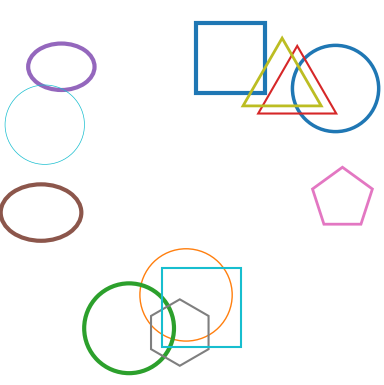[{"shape": "circle", "thickness": 2.5, "radius": 0.56, "center": [0.872, 0.77]}, {"shape": "square", "thickness": 3, "radius": 0.45, "center": [0.599, 0.849]}, {"shape": "circle", "thickness": 1, "radius": 0.6, "center": [0.483, 0.234]}, {"shape": "circle", "thickness": 3, "radius": 0.58, "center": [0.335, 0.147]}, {"shape": "triangle", "thickness": 1.5, "radius": 0.59, "center": [0.772, 0.764]}, {"shape": "oval", "thickness": 3, "radius": 0.43, "center": [0.159, 0.827]}, {"shape": "oval", "thickness": 3, "radius": 0.52, "center": [0.107, 0.448]}, {"shape": "pentagon", "thickness": 2, "radius": 0.41, "center": [0.889, 0.484]}, {"shape": "hexagon", "thickness": 1.5, "radius": 0.43, "center": [0.467, 0.136]}, {"shape": "triangle", "thickness": 2, "radius": 0.59, "center": [0.733, 0.784]}, {"shape": "circle", "thickness": 0.5, "radius": 0.52, "center": [0.116, 0.676]}, {"shape": "square", "thickness": 1.5, "radius": 0.51, "center": [0.523, 0.202]}]